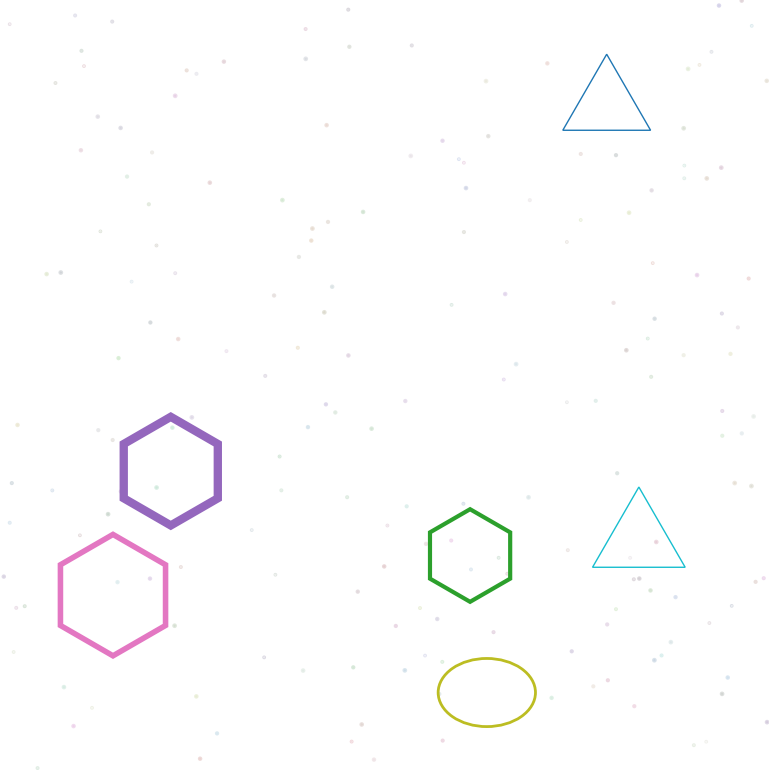[{"shape": "triangle", "thickness": 0.5, "radius": 0.33, "center": [0.788, 0.864]}, {"shape": "hexagon", "thickness": 1.5, "radius": 0.3, "center": [0.611, 0.279]}, {"shape": "hexagon", "thickness": 3, "radius": 0.35, "center": [0.222, 0.388]}, {"shape": "hexagon", "thickness": 2, "radius": 0.39, "center": [0.147, 0.227]}, {"shape": "oval", "thickness": 1, "radius": 0.32, "center": [0.632, 0.101]}, {"shape": "triangle", "thickness": 0.5, "radius": 0.35, "center": [0.83, 0.298]}]